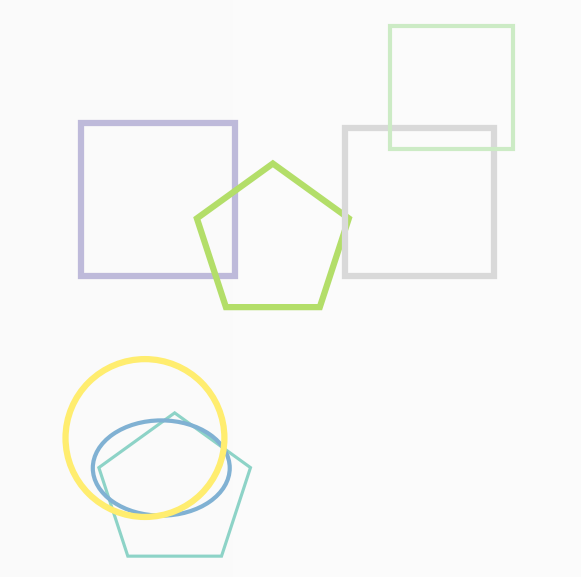[{"shape": "pentagon", "thickness": 1.5, "radius": 0.69, "center": [0.3, 0.147]}, {"shape": "square", "thickness": 3, "radius": 0.66, "center": [0.272, 0.653]}, {"shape": "oval", "thickness": 2, "radius": 0.59, "center": [0.277, 0.189]}, {"shape": "pentagon", "thickness": 3, "radius": 0.69, "center": [0.469, 0.578]}, {"shape": "square", "thickness": 3, "radius": 0.64, "center": [0.721, 0.649]}, {"shape": "square", "thickness": 2, "radius": 0.53, "center": [0.777, 0.847]}, {"shape": "circle", "thickness": 3, "radius": 0.68, "center": [0.249, 0.241]}]